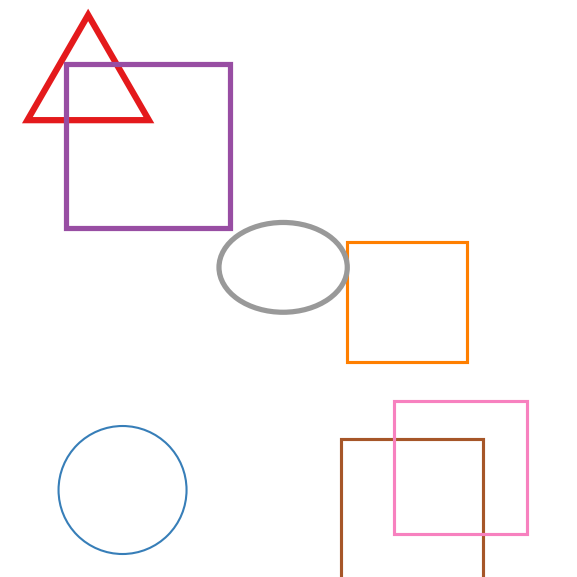[{"shape": "triangle", "thickness": 3, "radius": 0.61, "center": [0.153, 0.852]}, {"shape": "circle", "thickness": 1, "radius": 0.55, "center": [0.212, 0.151]}, {"shape": "square", "thickness": 2.5, "radius": 0.71, "center": [0.256, 0.746]}, {"shape": "square", "thickness": 1.5, "radius": 0.52, "center": [0.705, 0.476]}, {"shape": "square", "thickness": 1.5, "radius": 0.62, "center": [0.713, 0.116]}, {"shape": "square", "thickness": 1.5, "radius": 0.57, "center": [0.798, 0.189]}, {"shape": "oval", "thickness": 2.5, "radius": 0.56, "center": [0.49, 0.536]}]